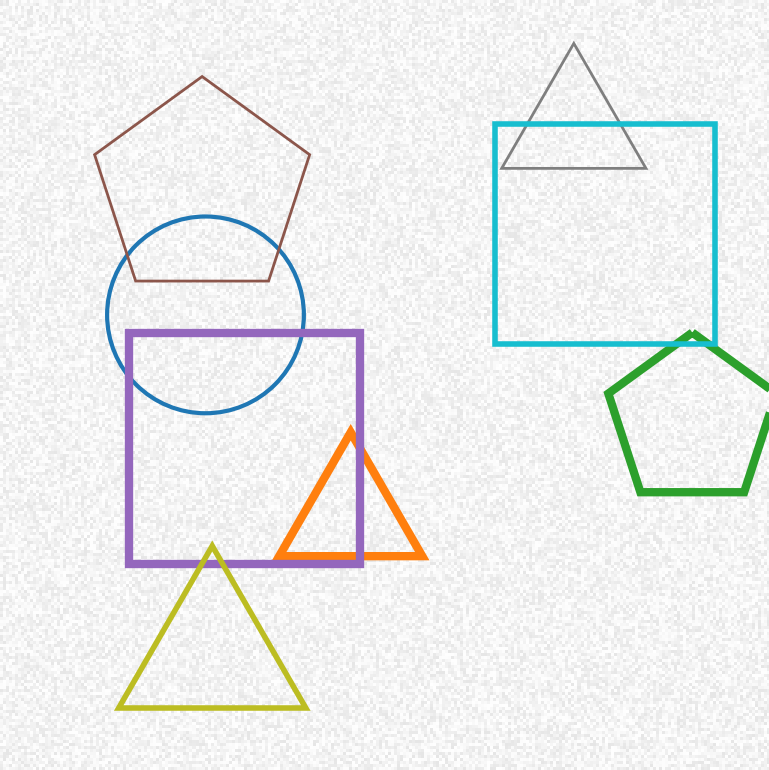[{"shape": "circle", "thickness": 1.5, "radius": 0.64, "center": [0.267, 0.591]}, {"shape": "triangle", "thickness": 3, "radius": 0.54, "center": [0.455, 0.331]}, {"shape": "pentagon", "thickness": 3, "radius": 0.57, "center": [0.899, 0.454]}, {"shape": "square", "thickness": 3, "radius": 0.75, "center": [0.317, 0.418]}, {"shape": "pentagon", "thickness": 1, "radius": 0.73, "center": [0.262, 0.754]}, {"shape": "triangle", "thickness": 1, "radius": 0.54, "center": [0.745, 0.835]}, {"shape": "triangle", "thickness": 2, "radius": 0.7, "center": [0.276, 0.151]}, {"shape": "square", "thickness": 2, "radius": 0.71, "center": [0.785, 0.696]}]